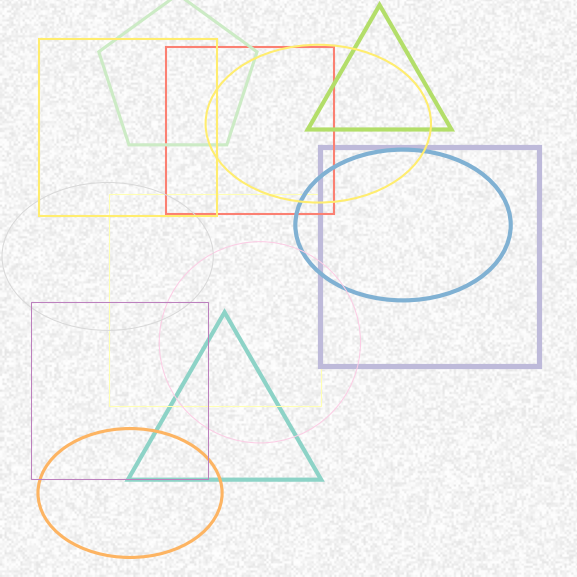[{"shape": "triangle", "thickness": 2, "radius": 0.97, "center": [0.389, 0.265]}, {"shape": "square", "thickness": 0.5, "radius": 0.92, "center": [0.372, 0.48]}, {"shape": "square", "thickness": 2.5, "radius": 0.95, "center": [0.744, 0.555]}, {"shape": "square", "thickness": 1, "radius": 0.72, "center": [0.433, 0.773]}, {"shape": "oval", "thickness": 2, "radius": 0.93, "center": [0.698, 0.61]}, {"shape": "oval", "thickness": 1.5, "radius": 0.8, "center": [0.225, 0.145]}, {"shape": "triangle", "thickness": 2, "radius": 0.72, "center": [0.657, 0.847]}, {"shape": "circle", "thickness": 0.5, "radius": 0.87, "center": [0.45, 0.406]}, {"shape": "oval", "thickness": 0.5, "radius": 0.91, "center": [0.186, 0.555]}, {"shape": "square", "thickness": 0.5, "radius": 0.76, "center": [0.207, 0.323]}, {"shape": "pentagon", "thickness": 1.5, "radius": 0.72, "center": [0.308, 0.865]}, {"shape": "square", "thickness": 1, "radius": 0.77, "center": [0.222, 0.778]}, {"shape": "oval", "thickness": 1, "radius": 0.98, "center": [0.551, 0.785]}]